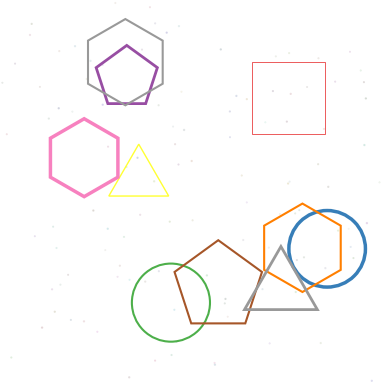[{"shape": "square", "thickness": 0.5, "radius": 0.47, "center": [0.75, 0.745]}, {"shape": "circle", "thickness": 2.5, "radius": 0.5, "center": [0.85, 0.354]}, {"shape": "circle", "thickness": 1.5, "radius": 0.51, "center": [0.444, 0.214]}, {"shape": "pentagon", "thickness": 2, "radius": 0.42, "center": [0.329, 0.798]}, {"shape": "hexagon", "thickness": 1.5, "radius": 0.57, "center": [0.786, 0.356]}, {"shape": "triangle", "thickness": 1, "radius": 0.45, "center": [0.36, 0.536]}, {"shape": "pentagon", "thickness": 1.5, "radius": 0.6, "center": [0.567, 0.257]}, {"shape": "hexagon", "thickness": 2.5, "radius": 0.51, "center": [0.219, 0.59]}, {"shape": "hexagon", "thickness": 1.5, "radius": 0.56, "center": [0.326, 0.839]}, {"shape": "triangle", "thickness": 2, "radius": 0.55, "center": [0.73, 0.25]}]